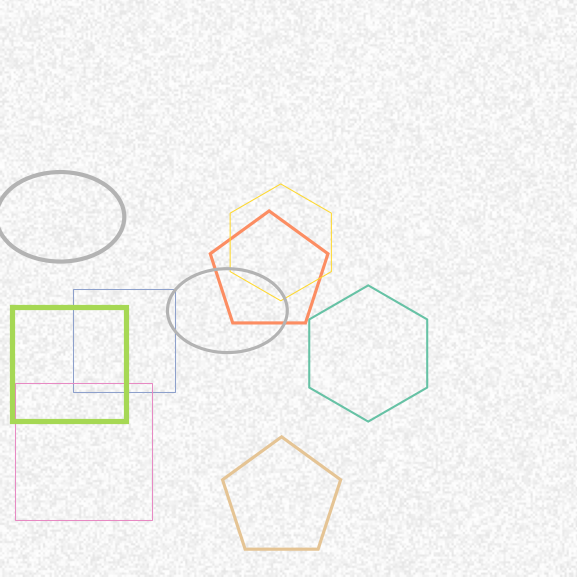[{"shape": "hexagon", "thickness": 1, "radius": 0.59, "center": [0.638, 0.387]}, {"shape": "pentagon", "thickness": 1.5, "radius": 0.54, "center": [0.466, 0.527]}, {"shape": "square", "thickness": 0.5, "radius": 0.44, "center": [0.215, 0.409]}, {"shape": "square", "thickness": 0.5, "radius": 0.59, "center": [0.144, 0.218]}, {"shape": "square", "thickness": 2.5, "radius": 0.49, "center": [0.12, 0.368]}, {"shape": "hexagon", "thickness": 0.5, "radius": 0.51, "center": [0.486, 0.579]}, {"shape": "pentagon", "thickness": 1.5, "radius": 0.54, "center": [0.488, 0.135]}, {"shape": "oval", "thickness": 1.5, "radius": 0.52, "center": [0.394, 0.461]}, {"shape": "oval", "thickness": 2, "radius": 0.55, "center": [0.104, 0.624]}]